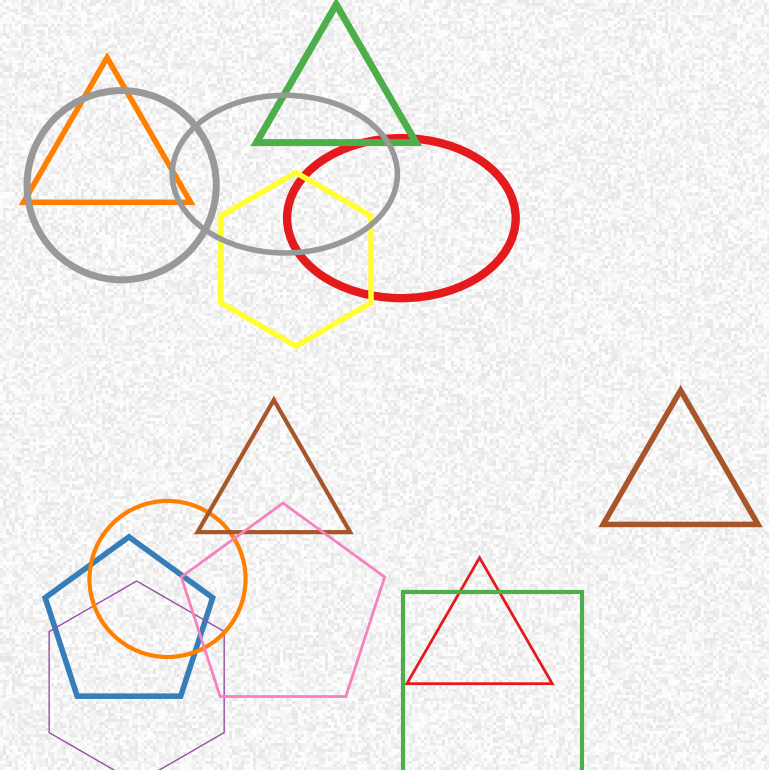[{"shape": "triangle", "thickness": 1, "radius": 0.55, "center": [0.623, 0.167]}, {"shape": "oval", "thickness": 3, "radius": 0.74, "center": [0.521, 0.717]}, {"shape": "pentagon", "thickness": 2, "radius": 0.57, "center": [0.167, 0.188]}, {"shape": "triangle", "thickness": 2.5, "radius": 0.6, "center": [0.437, 0.875]}, {"shape": "square", "thickness": 1.5, "radius": 0.58, "center": [0.64, 0.114]}, {"shape": "hexagon", "thickness": 0.5, "radius": 0.66, "center": [0.177, 0.114]}, {"shape": "circle", "thickness": 1.5, "radius": 0.51, "center": [0.218, 0.248]}, {"shape": "triangle", "thickness": 2, "radius": 0.63, "center": [0.139, 0.8]}, {"shape": "hexagon", "thickness": 2, "radius": 0.56, "center": [0.384, 0.663]}, {"shape": "triangle", "thickness": 1.5, "radius": 0.57, "center": [0.356, 0.366]}, {"shape": "triangle", "thickness": 2, "radius": 0.58, "center": [0.884, 0.377]}, {"shape": "pentagon", "thickness": 1, "radius": 0.69, "center": [0.368, 0.208]}, {"shape": "oval", "thickness": 2, "radius": 0.73, "center": [0.37, 0.774]}, {"shape": "circle", "thickness": 2.5, "radius": 0.61, "center": [0.158, 0.759]}]